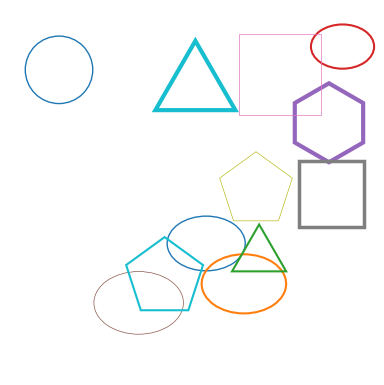[{"shape": "oval", "thickness": 1, "radius": 0.51, "center": [0.536, 0.368]}, {"shape": "circle", "thickness": 1, "radius": 0.44, "center": [0.153, 0.819]}, {"shape": "oval", "thickness": 1.5, "radius": 0.55, "center": [0.634, 0.263]}, {"shape": "triangle", "thickness": 1.5, "radius": 0.41, "center": [0.673, 0.336]}, {"shape": "oval", "thickness": 1.5, "radius": 0.41, "center": [0.89, 0.879]}, {"shape": "hexagon", "thickness": 3, "radius": 0.51, "center": [0.854, 0.681]}, {"shape": "oval", "thickness": 0.5, "radius": 0.58, "center": [0.36, 0.213]}, {"shape": "square", "thickness": 0.5, "radius": 0.53, "center": [0.728, 0.806]}, {"shape": "square", "thickness": 2.5, "radius": 0.43, "center": [0.861, 0.495]}, {"shape": "pentagon", "thickness": 0.5, "radius": 0.5, "center": [0.665, 0.507]}, {"shape": "triangle", "thickness": 3, "radius": 0.6, "center": [0.507, 0.774]}, {"shape": "pentagon", "thickness": 1.5, "radius": 0.52, "center": [0.427, 0.279]}]